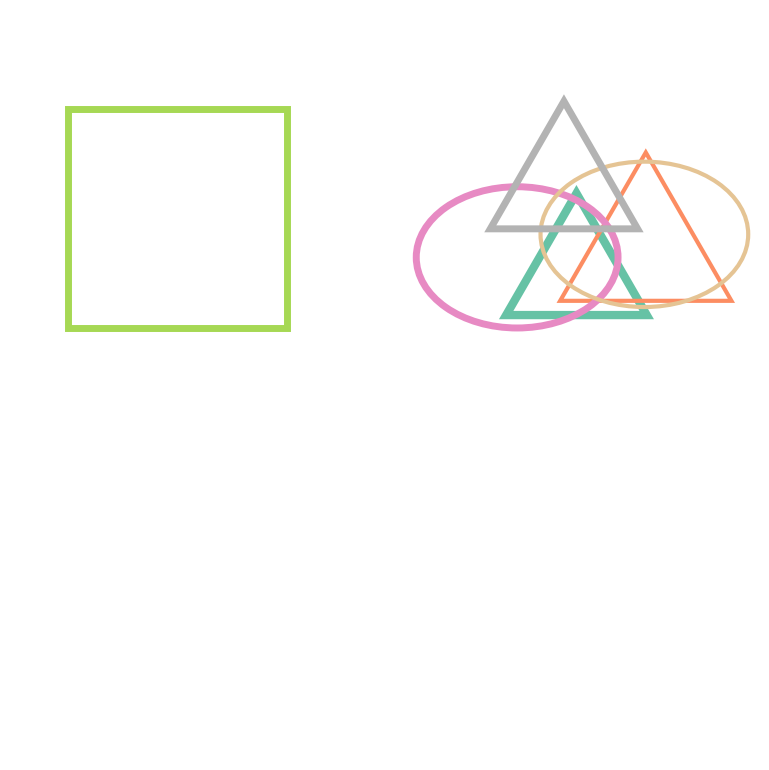[{"shape": "triangle", "thickness": 3, "radius": 0.53, "center": [0.749, 0.644]}, {"shape": "triangle", "thickness": 1.5, "radius": 0.64, "center": [0.839, 0.674]}, {"shape": "oval", "thickness": 2.5, "radius": 0.66, "center": [0.672, 0.666]}, {"shape": "square", "thickness": 2.5, "radius": 0.71, "center": [0.231, 0.716]}, {"shape": "oval", "thickness": 1.5, "radius": 0.67, "center": [0.837, 0.696]}, {"shape": "triangle", "thickness": 2.5, "radius": 0.55, "center": [0.732, 0.758]}]